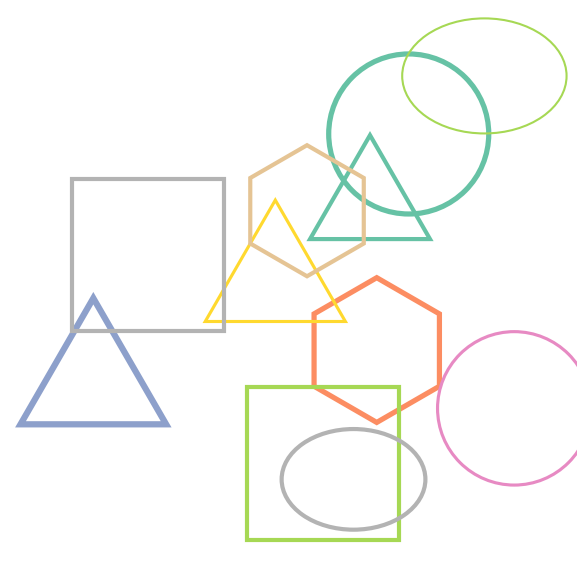[{"shape": "circle", "thickness": 2.5, "radius": 0.69, "center": [0.708, 0.767]}, {"shape": "triangle", "thickness": 2, "radius": 0.6, "center": [0.641, 0.645]}, {"shape": "hexagon", "thickness": 2.5, "radius": 0.63, "center": [0.652, 0.393]}, {"shape": "triangle", "thickness": 3, "radius": 0.73, "center": [0.162, 0.337]}, {"shape": "circle", "thickness": 1.5, "radius": 0.66, "center": [0.89, 0.292]}, {"shape": "square", "thickness": 2, "radius": 0.66, "center": [0.559, 0.197]}, {"shape": "oval", "thickness": 1, "radius": 0.71, "center": [0.839, 0.868]}, {"shape": "triangle", "thickness": 1.5, "radius": 0.7, "center": [0.477, 0.512]}, {"shape": "hexagon", "thickness": 2, "radius": 0.57, "center": [0.532, 0.634]}, {"shape": "square", "thickness": 2, "radius": 0.66, "center": [0.256, 0.558]}, {"shape": "oval", "thickness": 2, "radius": 0.62, "center": [0.612, 0.169]}]